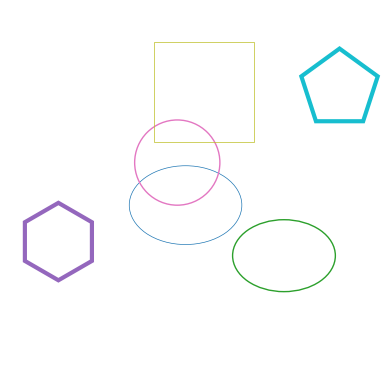[{"shape": "oval", "thickness": 0.5, "radius": 0.73, "center": [0.482, 0.467]}, {"shape": "oval", "thickness": 1, "radius": 0.67, "center": [0.738, 0.336]}, {"shape": "hexagon", "thickness": 3, "radius": 0.5, "center": [0.152, 0.373]}, {"shape": "circle", "thickness": 1, "radius": 0.55, "center": [0.46, 0.578]}, {"shape": "square", "thickness": 0.5, "radius": 0.65, "center": [0.53, 0.761]}, {"shape": "pentagon", "thickness": 3, "radius": 0.52, "center": [0.882, 0.769]}]